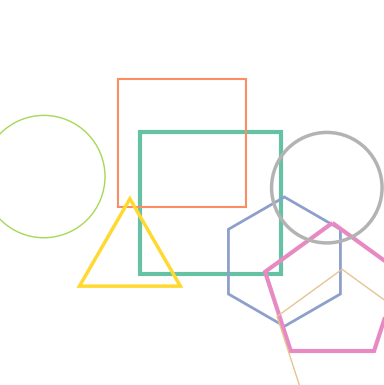[{"shape": "square", "thickness": 3, "radius": 0.92, "center": [0.547, 0.472]}, {"shape": "square", "thickness": 1.5, "radius": 0.83, "center": [0.473, 0.627]}, {"shape": "hexagon", "thickness": 2, "radius": 0.84, "center": [0.739, 0.32]}, {"shape": "pentagon", "thickness": 3, "radius": 0.92, "center": [0.863, 0.237]}, {"shape": "circle", "thickness": 1, "radius": 0.79, "center": [0.114, 0.541]}, {"shape": "triangle", "thickness": 2.5, "radius": 0.76, "center": [0.337, 0.332]}, {"shape": "pentagon", "thickness": 1, "radius": 0.89, "center": [0.888, 0.123]}, {"shape": "circle", "thickness": 2.5, "radius": 0.72, "center": [0.849, 0.513]}]